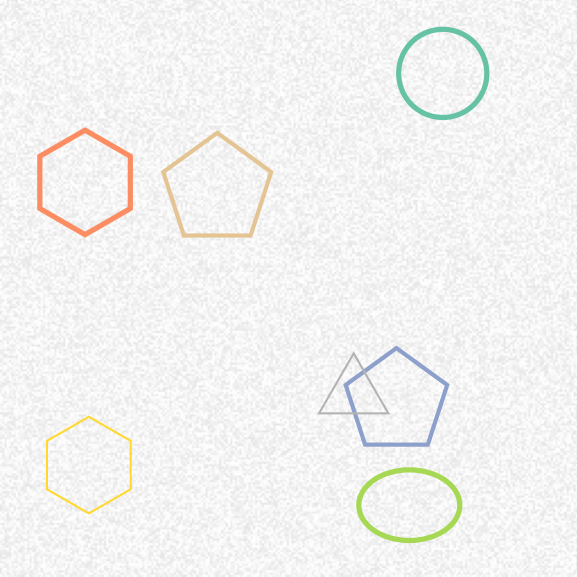[{"shape": "circle", "thickness": 2.5, "radius": 0.38, "center": [0.767, 0.872]}, {"shape": "hexagon", "thickness": 2.5, "radius": 0.45, "center": [0.147, 0.683]}, {"shape": "pentagon", "thickness": 2, "radius": 0.46, "center": [0.686, 0.304]}, {"shape": "oval", "thickness": 2.5, "radius": 0.44, "center": [0.709, 0.124]}, {"shape": "hexagon", "thickness": 1, "radius": 0.42, "center": [0.154, 0.194]}, {"shape": "pentagon", "thickness": 2, "radius": 0.49, "center": [0.376, 0.671]}, {"shape": "triangle", "thickness": 1, "radius": 0.35, "center": [0.612, 0.318]}]